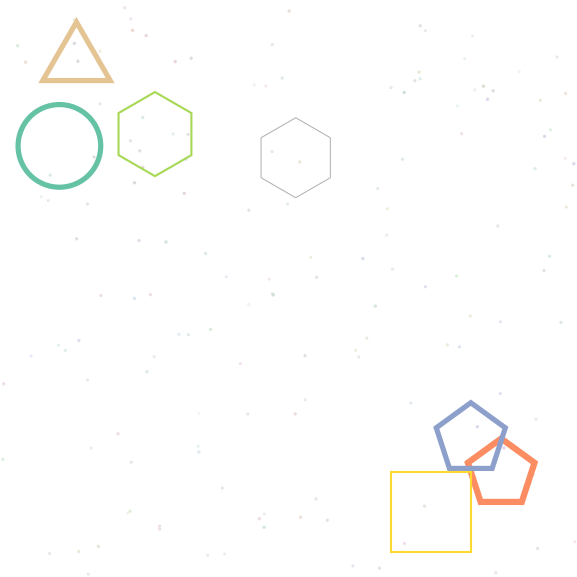[{"shape": "circle", "thickness": 2.5, "radius": 0.36, "center": [0.103, 0.747]}, {"shape": "pentagon", "thickness": 3, "radius": 0.3, "center": [0.868, 0.179]}, {"shape": "pentagon", "thickness": 2.5, "radius": 0.31, "center": [0.815, 0.239]}, {"shape": "hexagon", "thickness": 1, "radius": 0.36, "center": [0.268, 0.767]}, {"shape": "square", "thickness": 1, "radius": 0.35, "center": [0.747, 0.113]}, {"shape": "triangle", "thickness": 2.5, "radius": 0.34, "center": [0.132, 0.893]}, {"shape": "hexagon", "thickness": 0.5, "radius": 0.35, "center": [0.512, 0.726]}]